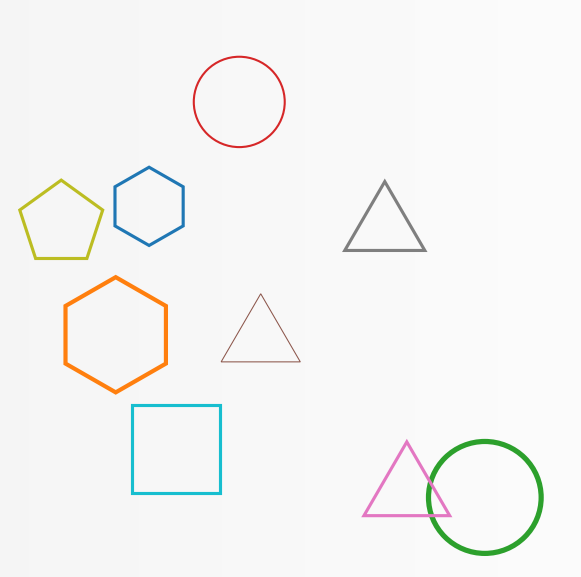[{"shape": "hexagon", "thickness": 1.5, "radius": 0.34, "center": [0.256, 0.642]}, {"shape": "hexagon", "thickness": 2, "radius": 0.5, "center": [0.199, 0.419]}, {"shape": "circle", "thickness": 2.5, "radius": 0.48, "center": [0.834, 0.138]}, {"shape": "circle", "thickness": 1, "radius": 0.39, "center": [0.412, 0.823]}, {"shape": "triangle", "thickness": 0.5, "radius": 0.39, "center": [0.449, 0.412]}, {"shape": "triangle", "thickness": 1.5, "radius": 0.43, "center": [0.7, 0.149]}, {"shape": "triangle", "thickness": 1.5, "radius": 0.4, "center": [0.662, 0.605]}, {"shape": "pentagon", "thickness": 1.5, "radius": 0.38, "center": [0.105, 0.612]}, {"shape": "square", "thickness": 1.5, "radius": 0.38, "center": [0.303, 0.222]}]